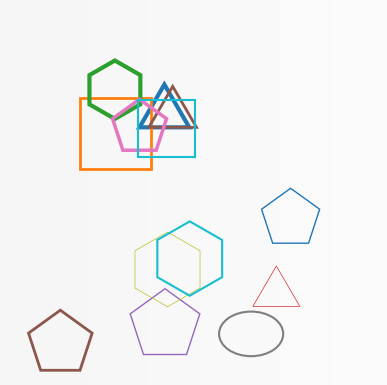[{"shape": "pentagon", "thickness": 1, "radius": 0.39, "center": [0.75, 0.432]}, {"shape": "triangle", "thickness": 3, "radius": 0.37, "center": [0.424, 0.706]}, {"shape": "square", "thickness": 2, "radius": 0.46, "center": [0.299, 0.654]}, {"shape": "hexagon", "thickness": 3, "radius": 0.38, "center": [0.297, 0.767]}, {"shape": "triangle", "thickness": 0.5, "radius": 0.35, "center": [0.713, 0.239]}, {"shape": "pentagon", "thickness": 1, "radius": 0.47, "center": [0.426, 0.156]}, {"shape": "triangle", "thickness": 2, "radius": 0.35, "center": [0.446, 0.705]}, {"shape": "pentagon", "thickness": 2, "radius": 0.43, "center": [0.156, 0.108]}, {"shape": "pentagon", "thickness": 2.5, "radius": 0.37, "center": [0.36, 0.669]}, {"shape": "oval", "thickness": 1.5, "radius": 0.41, "center": [0.648, 0.133]}, {"shape": "hexagon", "thickness": 0.5, "radius": 0.48, "center": [0.432, 0.3]}, {"shape": "square", "thickness": 1.5, "radius": 0.37, "center": [0.43, 0.666]}, {"shape": "hexagon", "thickness": 1.5, "radius": 0.48, "center": [0.49, 0.328]}]